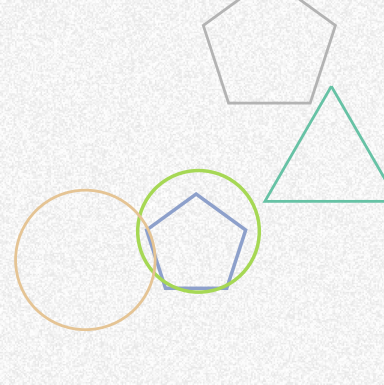[{"shape": "triangle", "thickness": 2, "radius": 1.0, "center": [0.861, 0.577]}, {"shape": "pentagon", "thickness": 2.5, "radius": 0.68, "center": [0.509, 0.361]}, {"shape": "circle", "thickness": 2.5, "radius": 0.79, "center": [0.516, 0.399]}, {"shape": "circle", "thickness": 2, "radius": 0.91, "center": [0.222, 0.325]}, {"shape": "pentagon", "thickness": 2, "radius": 0.9, "center": [0.7, 0.878]}]